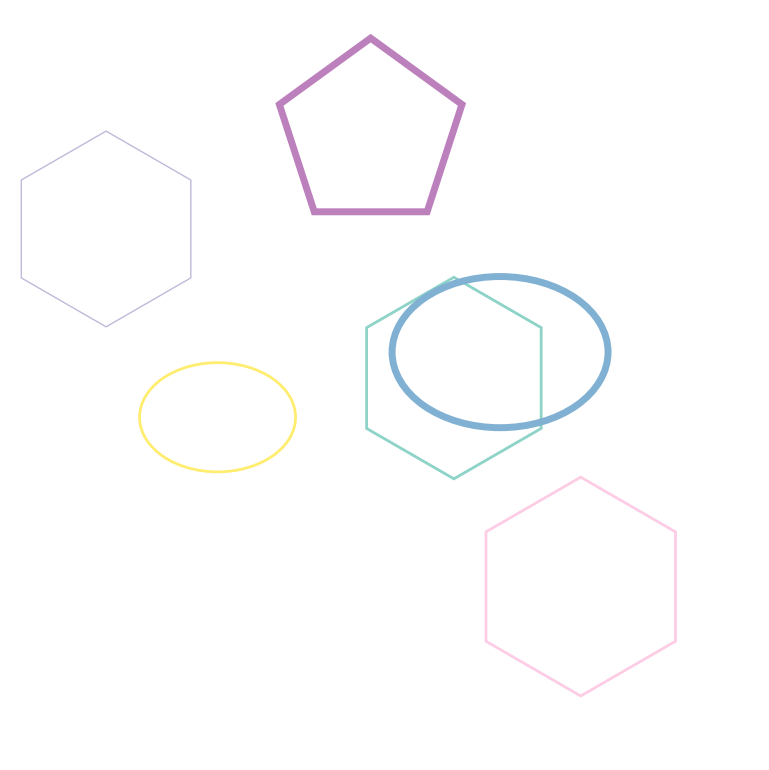[{"shape": "hexagon", "thickness": 1, "radius": 0.65, "center": [0.589, 0.509]}, {"shape": "hexagon", "thickness": 0.5, "radius": 0.64, "center": [0.138, 0.703]}, {"shape": "oval", "thickness": 2.5, "radius": 0.7, "center": [0.649, 0.543]}, {"shape": "hexagon", "thickness": 1, "radius": 0.71, "center": [0.754, 0.238]}, {"shape": "pentagon", "thickness": 2.5, "radius": 0.62, "center": [0.481, 0.826]}, {"shape": "oval", "thickness": 1, "radius": 0.51, "center": [0.283, 0.458]}]